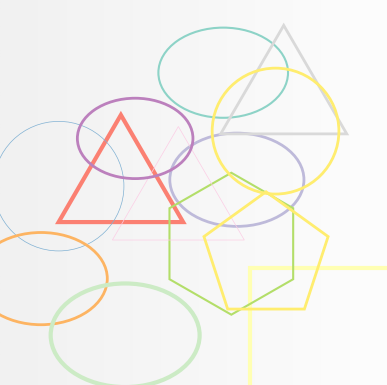[{"shape": "oval", "thickness": 1.5, "radius": 0.84, "center": [0.576, 0.811]}, {"shape": "square", "thickness": 3, "radius": 0.93, "center": [0.832, 0.117]}, {"shape": "oval", "thickness": 2, "radius": 0.87, "center": [0.611, 0.533]}, {"shape": "triangle", "thickness": 3, "radius": 0.93, "center": [0.312, 0.516]}, {"shape": "circle", "thickness": 0.5, "radius": 0.84, "center": [0.152, 0.516]}, {"shape": "oval", "thickness": 2, "radius": 0.86, "center": [0.106, 0.276]}, {"shape": "hexagon", "thickness": 1.5, "radius": 0.92, "center": [0.597, 0.367]}, {"shape": "triangle", "thickness": 0.5, "radius": 0.98, "center": [0.46, 0.475]}, {"shape": "triangle", "thickness": 2, "radius": 0.94, "center": [0.732, 0.746]}, {"shape": "oval", "thickness": 2, "radius": 0.75, "center": [0.349, 0.64]}, {"shape": "oval", "thickness": 3, "radius": 0.96, "center": [0.323, 0.129]}, {"shape": "circle", "thickness": 2, "radius": 0.82, "center": [0.711, 0.659]}, {"shape": "pentagon", "thickness": 2, "radius": 0.84, "center": [0.687, 0.333]}]